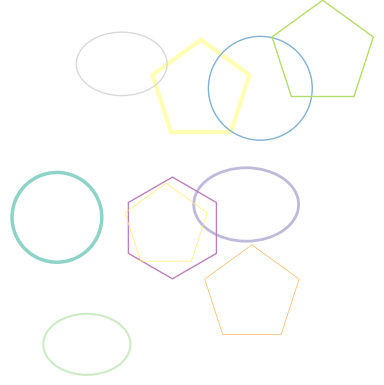[{"shape": "circle", "thickness": 2.5, "radius": 0.58, "center": [0.148, 0.435]}, {"shape": "pentagon", "thickness": 3, "radius": 0.66, "center": [0.522, 0.764]}, {"shape": "oval", "thickness": 2, "radius": 0.68, "center": [0.639, 0.469]}, {"shape": "circle", "thickness": 1, "radius": 0.67, "center": [0.676, 0.771]}, {"shape": "pentagon", "thickness": 0.5, "radius": 0.64, "center": [0.654, 0.235]}, {"shape": "pentagon", "thickness": 1, "radius": 0.69, "center": [0.838, 0.861]}, {"shape": "oval", "thickness": 1, "radius": 0.59, "center": [0.316, 0.834]}, {"shape": "hexagon", "thickness": 1, "radius": 0.66, "center": [0.448, 0.408]}, {"shape": "oval", "thickness": 1.5, "radius": 0.57, "center": [0.226, 0.106]}, {"shape": "pentagon", "thickness": 0.5, "radius": 0.56, "center": [0.431, 0.412]}]